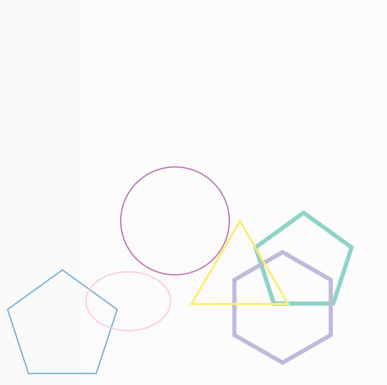[{"shape": "pentagon", "thickness": 3, "radius": 0.65, "center": [0.783, 0.317]}, {"shape": "hexagon", "thickness": 3, "radius": 0.72, "center": [0.729, 0.202]}, {"shape": "pentagon", "thickness": 1, "radius": 0.74, "center": [0.161, 0.15]}, {"shape": "oval", "thickness": 1, "radius": 0.55, "center": [0.331, 0.218]}, {"shape": "circle", "thickness": 1, "radius": 0.7, "center": [0.452, 0.426]}, {"shape": "triangle", "thickness": 1.5, "radius": 0.72, "center": [0.619, 0.282]}]